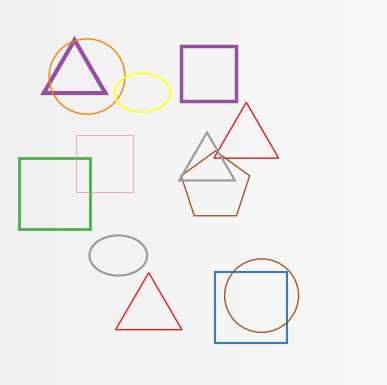[{"shape": "triangle", "thickness": 1, "radius": 0.49, "center": [0.384, 0.193]}, {"shape": "triangle", "thickness": 1, "radius": 0.48, "center": [0.636, 0.637]}, {"shape": "square", "thickness": 1.5, "radius": 0.46, "center": [0.647, 0.201]}, {"shape": "square", "thickness": 2, "radius": 0.46, "center": [0.14, 0.497]}, {"shape": "triangle", "thickness": 3, "radius": 0.46, "center": [0.192, 0.804]}, {"shape": "square", "thickness": 2.5, "radius": 0.36, "center": [0.539, 0.809]}, {"shape": "circle", "thickness": 1, "radius": 0.49, "center": [0.225, 0.801]}, {"shape": "oval", "thickness": 1.5, "radius": 0.36, "center": [0.368, 0.759]}, {"shape": "pentagon", "thickness": 1, "radius": 0.46, "center": [0.556, 0.515]}, {"shape": "circle", "thickness": 1, "radius": 0.48, "center": [0.675, 0.232]}, {"shape": "square", "thickness": 0.5, "radius": 0.37, "center": [0.269, 0.575]}, {"shape": "triangle", "thickness": 1.5, "radius": 0.42, "center": [0.534, 0.573]}, {"shape": "oval", "thickness": 1.5, "radius": 0.37, "center": [0.305, 0.336]}]